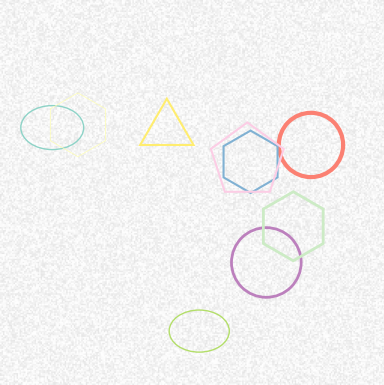[{"shape": "oval", "thickness": 1, "radius": 0.41, "center": [0.136, 0.669]}, {"shape": "hexagon", "thickness": 0.5, "radius": 0.41, "center": [0.202, 0.676]}, {"shape": "circle", "thickness": 3, "radius": 0.42, "center": [0.808, 0.623]}, {"shape": "hexagon", "thickness": 1.5, "radius": 0.4, "center": [0.651, 0.58]}, {"shape": "oval", "thickness": 1, "radius": 0.39, "center": [0.517, 0.14]}, {"shape": "pentagon", "thickness": 1.5, "radius": 0.5, "center": [0.642, 0.582]}, {"shape": "circle", "thickness": 2, "radius": 0.45, "center": [0.692, 0.318]}, {"shape": "hexagon", "thickness": 2, "radius": 0.45, "center": [0.762, 0.412]}, {"shape": "triangle", "thickness": 1.5, "radius": 0.4, "center": [0.433, 0.663]}]